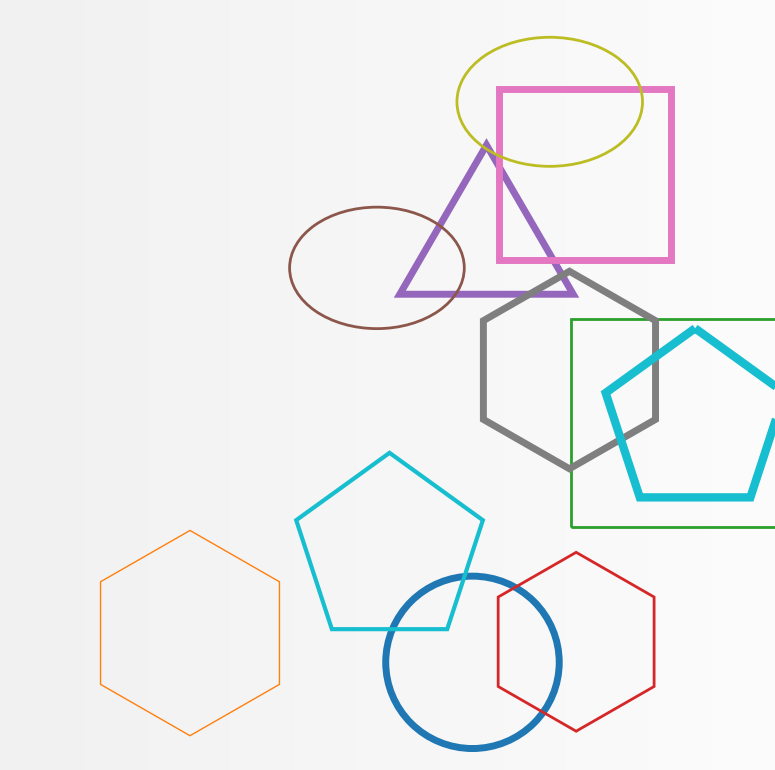[{"shape": "circle", "thickness": 2.5, "radius": 0.56, "center": [0.61, 0.14]}, {"shape": "hexagon", "thickness": 0.5, "radius": 0.67, "center": [0.245, 0.178]}, {"shape": "square", "thickness": 1, "radius": 0.67, "center": [0.872, 0.45]}, {"shape": "hexagon", "thickness": 1, "radius": 0.58, "center": [0.743, 0.167]}, {"shape": "triangle", "thickness": 2.5, "radius": 0.65, "center": [0.628, 0.682]}, {"shape": "oval", "thickness": 1, "radius": 0.56, "center": [0.486, 0.652]}, {"shape": "square", "thickness": 2.5, "radius": 0.55, "center": [0.755, 0.773]}, {"shape": "hexagon", "thickness": 2.5, "radius": 0.64, "center": [0.735, 0.519]}, {"shape": "oval", "thickness": 1, "radius": 0.6, "center": [0.709, 0.868]}, {"shape": "pentagon", "thickness": 3, "radius": 0.61, "center": [0.897, 0.452]}, {"shape": "pentagon", "thickness": 1.5, "radius": 0.63, "center": [0.503, 0.285]}]